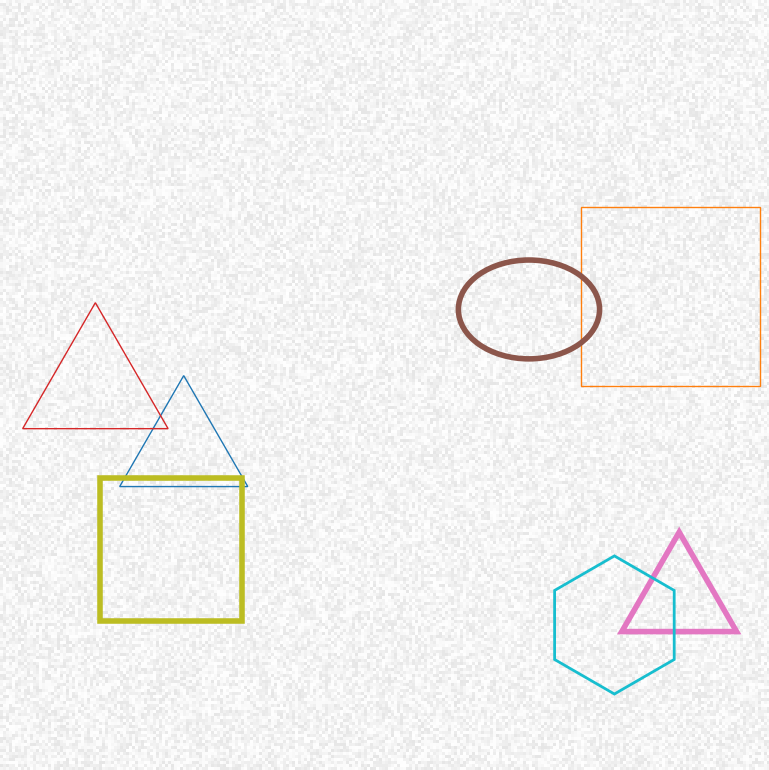[{"shape": "triangle", "thickness": 0.5, "radius": 0.48, "center": [0.239, 0.416]}, {"shape": "square", "thickness": 0.5, "radius": 0.58, "center": [0.871, 0.615]}, {"shape": "triangle", "thickness": 0.5, "radius": 0.55, "center": [0.124, 0.498]}, {"shape": "oval", "thickness": 2, "radius": 0.46, "center": [0.687, 0.598]}, {"shape": "triangle", "thickness": 2, "radius": 0.43, "center": [0.882, 0.223]}, {"shape": "square", "thickness": 2, "radius": 0.46, "center": [0.222, 0.286]}, {"shape": "hexagon", "thickness": 1, "radius": 0.45, "center": [0.798, 0.188]}]